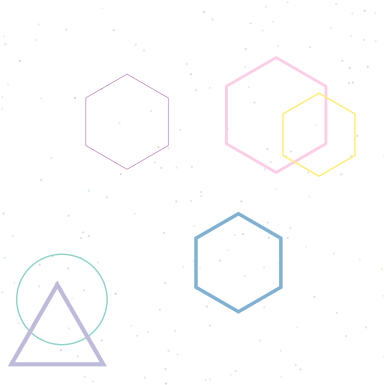[{"shape": "circle", "thickness": 1, "radius": 0.59, "center": [0.161, 0.222]}, {"shape": "triangle", "thickness": 3, "radius": 0.69, "center": [0.149, 0.123]}, {"shape": "hexagon", "thickness": 2.5, "radius": 0.64, "center": [0.619, 0.318]}, {"shape": "hexagon", "thickness": 2, "radius": 0.75, "center": [0.717, 0.701]}, {"shape": "hexagon", "thickness": 0.5, "radius": 0.62, "center": [0.33, 0.684]}, {"shape": "hexagon", "thickness": 1, "radius": 0.54, "center": [0.829, 0.65]}]